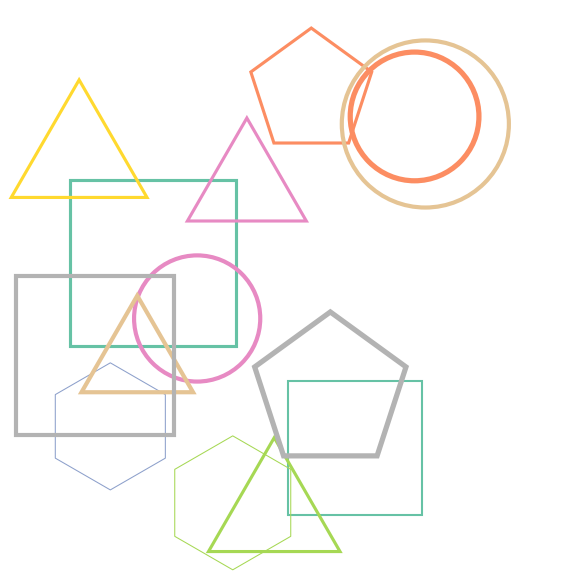[{"shape": "square", "thickness": 1, "radius": 0.58, "center": [0.614, 0.223]}, {"shape": "square", "thickness": 1.5, "radius": 0.72, "center": [0.265, 0.544]}, {"shape": "circle", "thickness": 2.5, "radius": 0.56, "center": [0.718, 0.798]}, {"shape": "pentagon", "thickness": 1.5, "radius": 0.55, "center": [0.539, 0.841]}, {"shape": "hexagon", "thickness": 0.5, "radius": 0.55, "center": [0.191, 0.261]}, {"shape": "circle", "thickness": 2, "radius": 0.55, "center": [0.341, 0.448]}, {"shape": "triangle", "thickness": 1.5, "radius": 0.59, "center": [0.427, 0.676]}, {"shape": "hexagon", "thickness": 0.5, "radius": 0.58, "center": [0.403, 0.128]}, {"shape": "triangle", "thickness": 1.5, "radius": 0.66, "center": [0.475, 0.11]}, {"shape": "triangle", "thickness": 1.5, "radius": 0.68, "center": [0.137, 0.725]}, {"shape": "circle", "thickness": 2, "radius": 0.72, "center": [0.737, 0.784]}, {"shape": "triangle", "thickness": 2, "radius": 0.56, "center": [0.238, 0.376]}, {"shape": "square", "thickness": 2, "radius": 0.69, "center": [0.164, 0.384]}, {"shape": "pentagon", "thickness": 2.5, "radius": 0.69, "center": [0.572, 0.321]}]